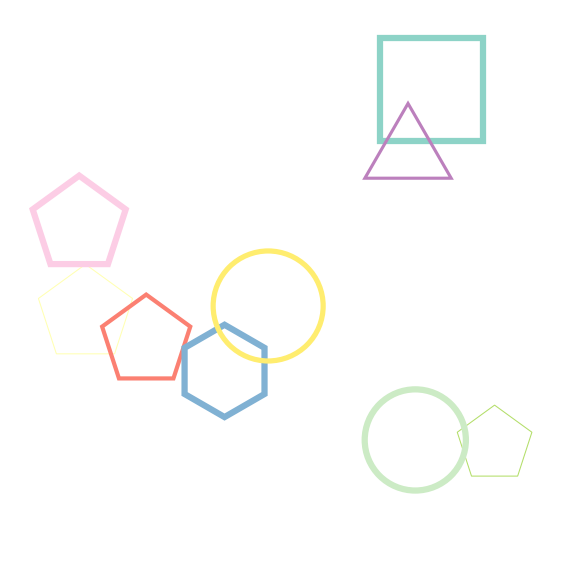[{"shape": "square", "thickness": 3, "radius": 0.45, "center": [0.748, 0.844]}, {"shape": "pentagon", "thickness": 0.5, "radius": 0.43, "center": [0.148, 0.456]}, {"shape": "pentagon", "thickness": 2, "radius": 0.4, "center": [0.253, 0.409]}, {"shape": "hexagon", "thickness": 3, "radius": 0.4, "center": [0.389, 0.357]}, {"shape": "pentagon", "thickness": 0.5, "radius": 0.34, "center": [0.856, 0.23]}, {"shape": "pentagon", "thickness": 3, "radius": 0.42, "center": [0.137, 0.61]}, {"shape": "triangle", "thickness": 1.5, "radius": 0.43, "center": [0.707, 0.734]}, {"shape": "circle", "thickness": 3, "radius": 0.44, "center": [0.719, 0.237]}, {"shape": "circle", "thickness": 2.5, "radius": 0.48, "center": [0.464, 0.469]}]